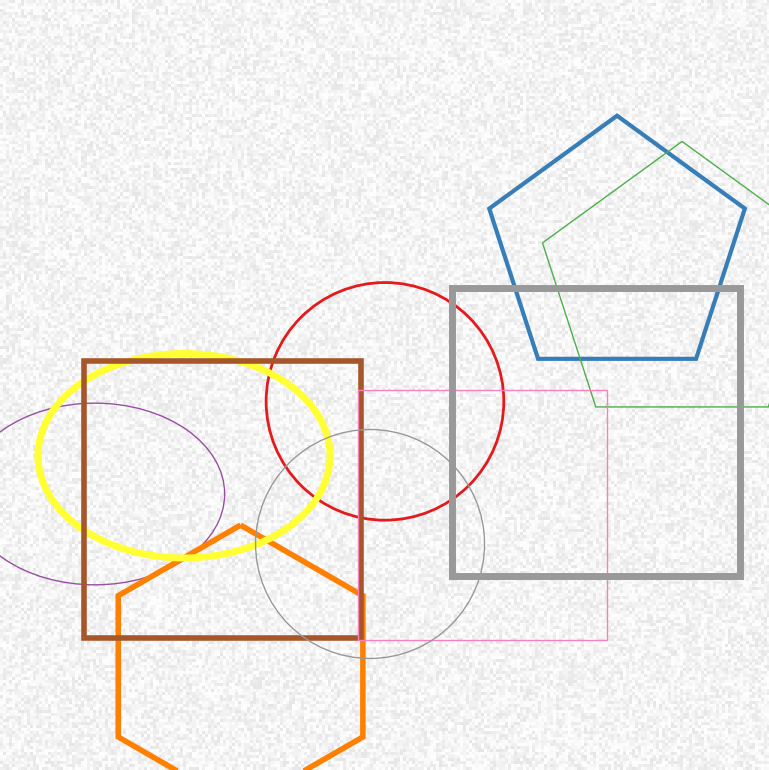[{"shape": "circle", "thickness": 1, "radius": 0.77, "center": [0.5, 0.479]}, {"shape": "pentagon", "thickness": 1.5, "radius": 0.87, "center": [0.801, 0.675]}, {"shape": "pentagon", "thickness": 0.5, "radius": 0.95, "center": [0.886, 0.626]}, {"shape": "oval", "thickness": 0.5, "radius": 0.84, "center": [0.123, 0.358]}, {"shape": "hexagon", "thickness": 2, "radius": 0.92, "center": [0.312, 0.135]}, {"shape": "oval", "thickness": 2.5, "radius": 0.95, "center": [0.239, 0.408]}, {"shape": "square", "thickness": 2, "radius": 0.9, "center": [0.29, 0.352]}, {"shape": "square", "thickness": 0.5, "radius": 0.81, "center": [0.627, 0.331]}, {"shape": "circle", "thickness": 0.5, "radius": 0.74, "center": [0.481, 0.294]}, {"shape": "square", "thickness": 2.5, "radius": 0.94, "center": [0.774, 0.439]}]